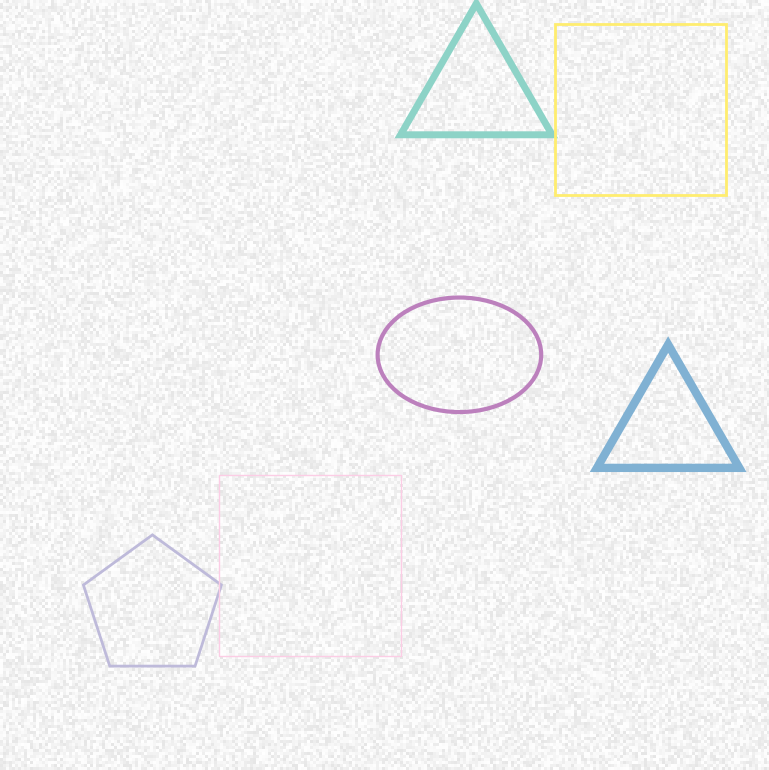[{"shape": "triangle", "thickness": 2.5, "radius": 0.57, "center": [0.619, 0.882]}, {"shape": "pentagon", "thickness": 1, "radius": 0.47, "center": [0.198, 0.211]}, {"shape": "triangle", "thickness": 3, "radius": 0.53, "center": [0.868, 0.446]}, {"shape": "square", "thickness": 0.5, "radius": 0.59, "center": [0.403, 0.266]}, {"shape": "oval", "thickness": 1.5, "radius": 0.53, "center": [0.597, 0.539]}, {"shape": "square", "thickness": 1, "radius": 0.55, "center": [0.832, 0.858]}]